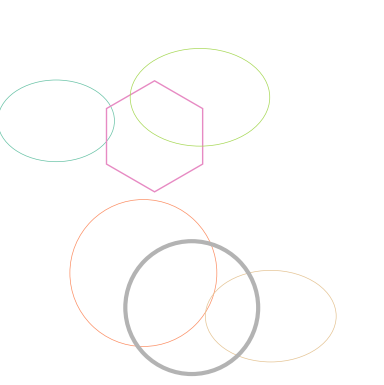[{"shape": "oval", "thickness": 0.5, "radius": 0.76, "center": [0.146, 0.686]}, {"shape": "circle", "thickness": 0.5, "radius": 0.95, "center": [0.372, 0.291]}, {"shape": "hexagon", "thickness": 1, "radius": 0.72, "center": [0.401, 0.646]}, {"shape": "oval", "thickness": 0.5, "radius": 0.91, "center": [0.519, 0.747]}, {"shape": "oval", "thickness": 0.5, "radius": 0.85, "center": [0.703, 0.179]}, {"shape": "circle", "thickness": 3, "radius": 0.86, "center": [0.498, 0.201]}]